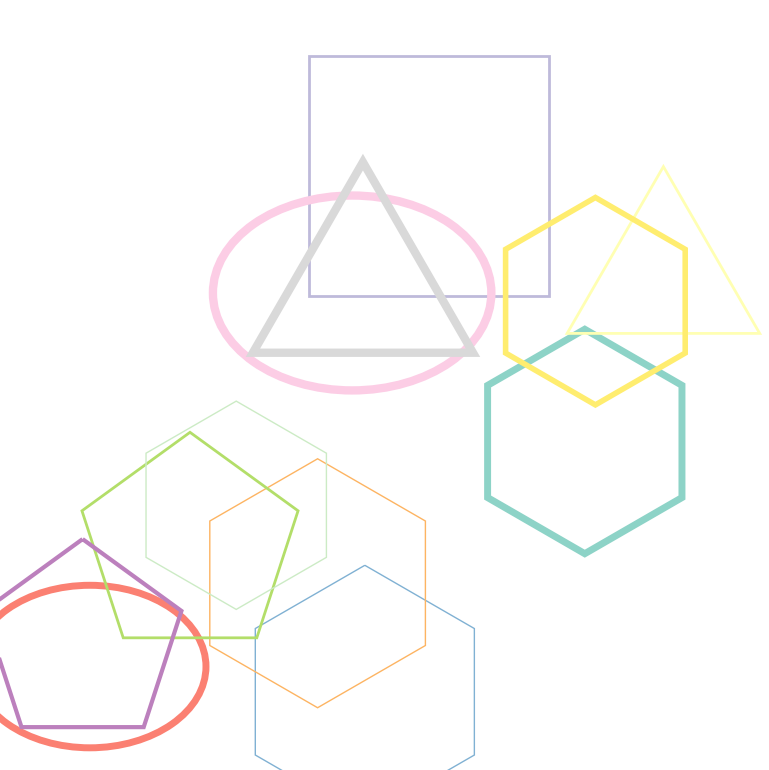[{"shape": "hexagon", "thickness": 2.5, "radius": 0.73, "center": [0.759, 0.427]}, {"shape": "triangle", "thickness": 1, "radius": 0.72, "center": [0.862, 0.639]}, {"shape": "square", "thickness": 1, "radius": 0.78, "center": [0.557, 0.771]}, {"shape": "oval", "thickness": 2.5, "radius": 0.75, "center": [0.117, 0.134]}, {"shape": "hexagon", "thickness": 0.5, "radius": 0.82, "center": [0.474, 0.102]}, {"shape": "hexagon", "thickness": 0.5, "radius": 0.81, "center": [0.412, 0.243]}, {"shape": "pentagon", "thickness": 1, "radius": 0.74, "center": [0.247, 0.291]}, {"shape": "oval", "thickness": 3, "radius": 0.9, "center": [0.457, 0.62]}, {"shape": "triangle", "thickness": 3, "radius": 0.83, "center": [0.471, 0.624]}, {"shape": "pentagon", "thickness": 1.5, "radius": 0.67, "center": [0.107, 0.165]}, {"shape": "hexagon", "thickness": 0.5, "radius": 0.68, "center": [0.307, 0.344]}, {"shape": "hexagon", "thickness": 2, "radius": 0.67, "center": [0.773, 0.609]}]